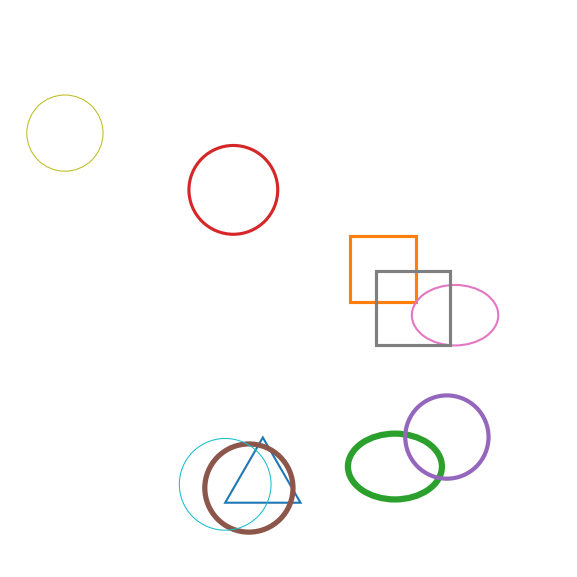[{"shape": "triangle", "thickness": 1, "radius": 0.38, "center": [0.455, 0.166]}, {"shape": "square", "thickness": 1.5, "radius": 0.29, "center": [0.663, 0.534]}, {"shape": "oval", "thickness": 3, "radius": 0.41, "center": [0.684, 0.191]}, {"shape": "circle", "thickness": 1.5, "radius": 0.38, "center": [0.404, 0.67]}, {"shape": "circle", "thickness": 2, "radius": 0.36, "center": [0.774, 0.242]}, {"shape": "circle", "thickness": 2.5, "radius": 0.38, "center": [0.431, 0.154]}, {"shape": "oval", "thickness": 1, "radius": 0.37, "center": [0.788, 0.453]}, {"shape": "square", "thickness": 1.5, "radius": 0.32, "center": [0.715, 0.466]}, {"shape": "circle", "thickness": 0.5, "radius": 0.33, "center": [0.112, 0.769]}, {"shape": "circle", "thickness": 0.5, "radius": 0.4, "center": [0.39, 0.16]}]